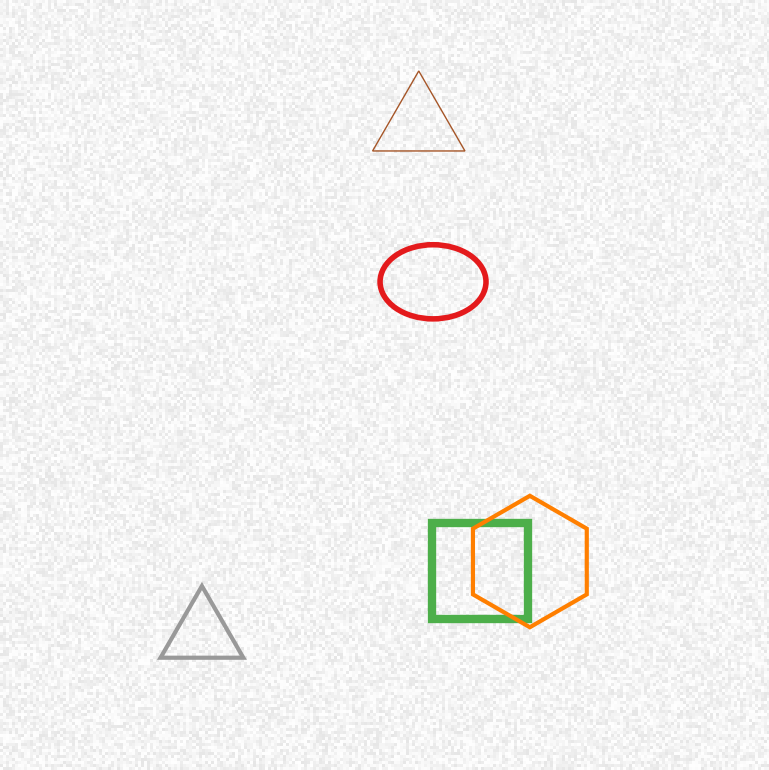[{"shape": "oval", "thickness": 2, "radius": 0.34, "center": [0.562, 0.634]}, {"shape": "square", "thickness": 3, "radius": 0.31, "center": [0.623, 0.258]}, {"shape": "hexagon", "thickness": 1.5, "radius": 0.43, "center": [0.688, 0.271]}, {"shape": "triangle", "thickness": 0.5, "radius": 0.35, "center": [0.544, 0.839]}, {"shape": "triangle", "thickness": 1.5, "radius": 0.31, "center": [0.262, 0.177]}]